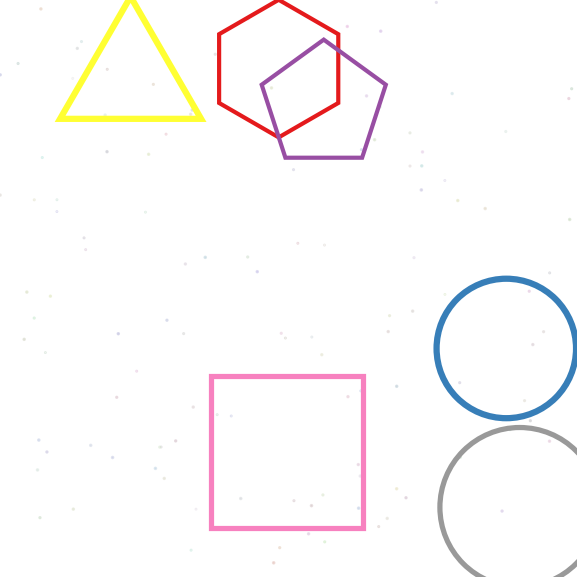[{"shape": "hexagon", "thickness": 2, "radius": 0.6, "center": [0.483, 0.88]}, {"shape": "circle", "thickness": 3, "radius": 0.6, "center": [0.877, 0.396]}, {"shape": "pentagon", "thickness": 2, "radius": 0.57, "center": [0.561, 0.817]}, {"shape": "triangle", "thickness": 3, "radius": 0.7, "center": [0.226, 0.864]}, {"shape": "square", "thickness": 2.5, "radius": 0.66, "center": [0.497, 0.217]}, {"shape": "circle", "thickness": 2.5, "radius": 0.69, "center": [0.9, 0.121]}]